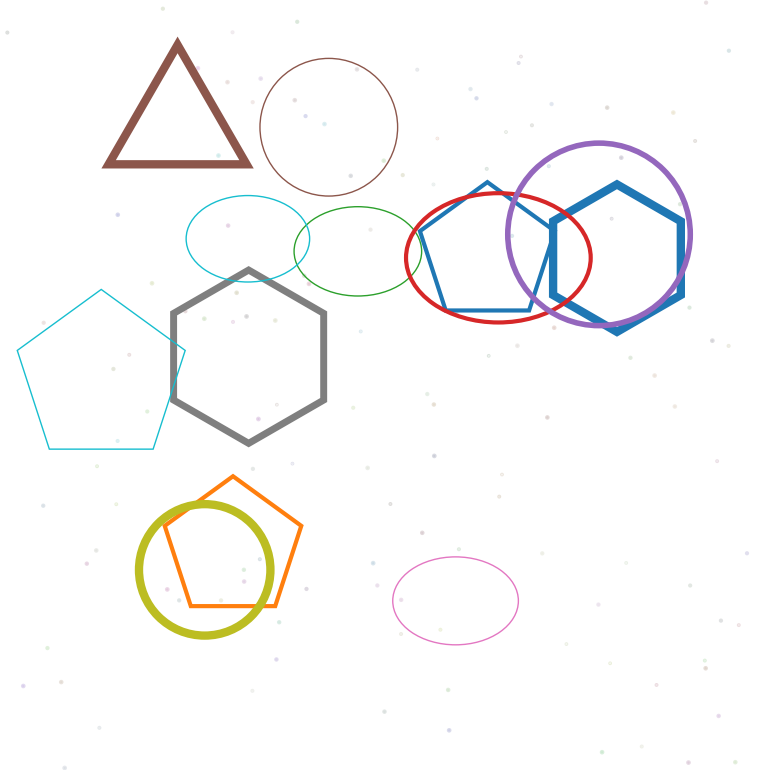[{"shape": "hexagon", "thickness": 3, "radius": 0.48, "center": [0.801, 0.665]}, {"shape": "pentagon", "thickness": 1.5, "radius": 0.46, "center": [0.633, 0.671]}, {"shape": "pentagon", "thickness": 1.5, "radius": 0.47, "center": [0.303, 0.288]}, {"shape": "oval", "thickness": 0.5, "radius": 0.41, "center": [0.465, 0.674]}, {"shape": "oval", "thickness": 1.5, "radius": 0.6, "center": [0.647, 0.665]}, {"shape": "circle", "thickness": 2, "radius": 0.59, "center": [0.778, 0.696]}, {"shape": "triangle", "thickness": 3, "radius": 0.52, "center": [0.231, 0.838]}, {"shape": "circle", "thickness": 0.5, "radius": 0.45, "center": [0.427, 0.835]}, {"shape": "oval", "thickness": 0.5, "radius": 0.41, "center": [0.592, 0.22]}, {"shape": "hexagon", "thickness": 2.5, "radius": 0.56, "center": [0.323, 0.537]}, {"shape": "circle", "thickness": 3, "radius": 0.43, "center": [0.266, 0.26]}, {"shape": "pentagon", "thickness": 0.5, "radius": 0.57, "center": [0.131, 0.509]}, {"shape": "oval", "thickness": 0.5, "radius": 0.4, "center": [0.322, 0.69]}]